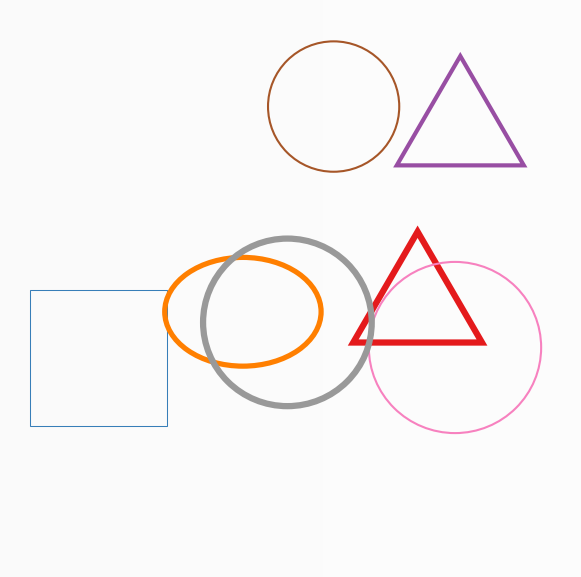[{"shape": "triangle", "thickness": 3, "radius": 0.64, "center": [0.718, 0.47]}, {"shape": "square", "thickness": 0.5, "radius": 0.59, "center": [0.17, 0.38]}, {"shape": "triangle", "thickness": 2, "radius": 0.63, "center": [0.792, 0.776]}, {"shape": "oval", "thickness": 2.5, "radius": 0.67, "center": [0.418, 0.459]}, {"shape": "circle", "thickness": 1, "radius": 0.56, "center": [0.574, 0.815]}, {"shape": "circle", "thickness": 1, "radius": 0.74, "center": [0.783, 0.397]}, {"shape": "circle", "thickness": 3, "radius": 0.73, "center": [0.494, 0.441]}]